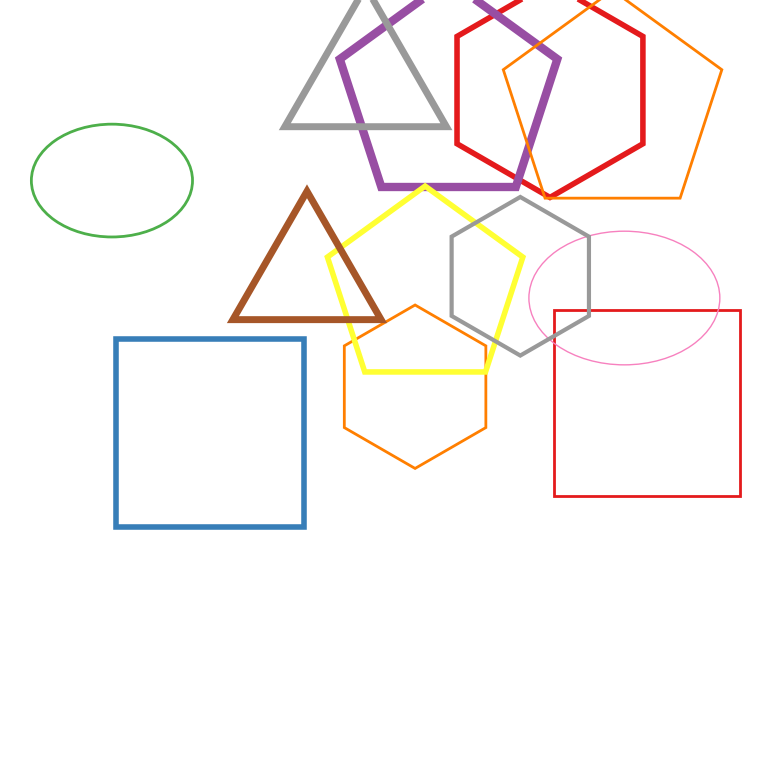[{"shape": "square", "thickness": 1, "radius": 0.6, "center": [0.84, 0.476]}, {"shape": "hexagon", "thickness": 2, "radius": 0.7, "center": [0.714, 0.883]}, {"shape": "square", "thickness": 2, "radius": 0.61, "center": [0.273, 0.438]}, {"shape": "oval", "thickness": 1, "radius": 0.52, "center": [0.145, 0.765]}, {"shape": "pentagon", "thickness": 3, "radius": 0.74, "center": [0.583, 0.877]}, {"shape": "pentagon", "thickness": 1, "radius": 0.75, "center": [0.796, 0.863]}, {"shape": "hexagon", "thickness": 1, "radius": 0.53, "center": [0.539, 0.498]}, {"shape": "pentagon", "thickness": 2, "radius": 0.67, "center": [0.552, 0.625]}, {"shape": "triangle", "thickness": 2.5, "radius": 0.56, "center": [0.399, 0.64]}, {"shape": "oval", "thickness": 0.5, "radius": 0.62, "center": [0.811, 0.613]}, {"shape": "triangle", "thickness": 2.5, "radius": 0.61, "center": [0.475, 0.896]}, {"shape": "hexagon", "thickness": 1.5, "radius": 0.51, "center": [0.676, 0.641]}]